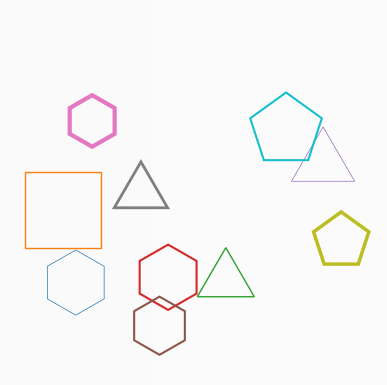[{"shape": "hexagon", "thickness": 0.5, "radius": 0.42, "center": [0.196, 0.266]}, {"shape": "square", "thickness": 1, "radius": 0.49, "center": [0.163, 0.455]}, {"shape": "triangle", "thickness": 1, "radius": 0.42, "center": [0.583, 0.272]}, {"shape": "hexagon", "thickness": 1.5, "radius": 0.42, "center": [0.434, 0.28]}, {"shape": "triangle", "thickness": 0.5, "radius": 0.47, "center": [0.834, 0.576]}, {"shape": "hexagon", "thickness": 1.5, "radius": 0.38, "center": [0.412, 0.154]}, {"shape": "hexagon", "thickness": 3, "radius": 0.33, "center": [0.238, 0.686]}, {"shape": "triangle", "thickness": 2, "radius": 0.4, "center": [0.364, 0.5]}, {"shape": "pentagon", "thickness": 2.5, "radius": 0.37, "center": [0.881, 0.375]}, {"shape": "pentagon", "thickness": 1.5, "radius": 0.49, "center": [0.738, 0.663]}]